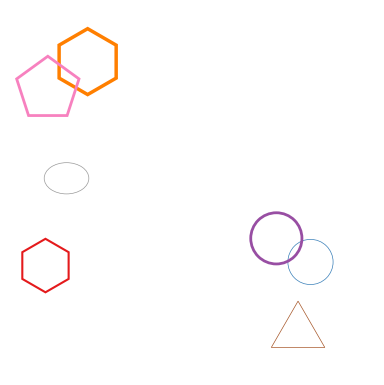[{"shape": "hexagon", "thickness": 1.5, "radius": 0.35, "center": [0.118, 0.31]}, {"shape": "circle", "thickness": 0.5, "radius": 0.29, "center": [0.806, 0.32]}, {"shape": "circle", "thickness": 2, "radius": 0.33, "center": [0.718, 0.381]}, {"shape": "hexagon", "thickness": 2.5, "radius": 0.43, "center": [0.228, 0.84]}, {"shape": "triangle", "thickness": 0.5, "radius": 0.4, "center": [0.774, 0.138]}, {"shape": "pentagon", "thickness": 2, "radius": 0.43, "center": [0.124, 0.769]}, {"shape": "oval", "thickness": 0.5, "radius": 0.29, "center": [0.173, 0.537]}]